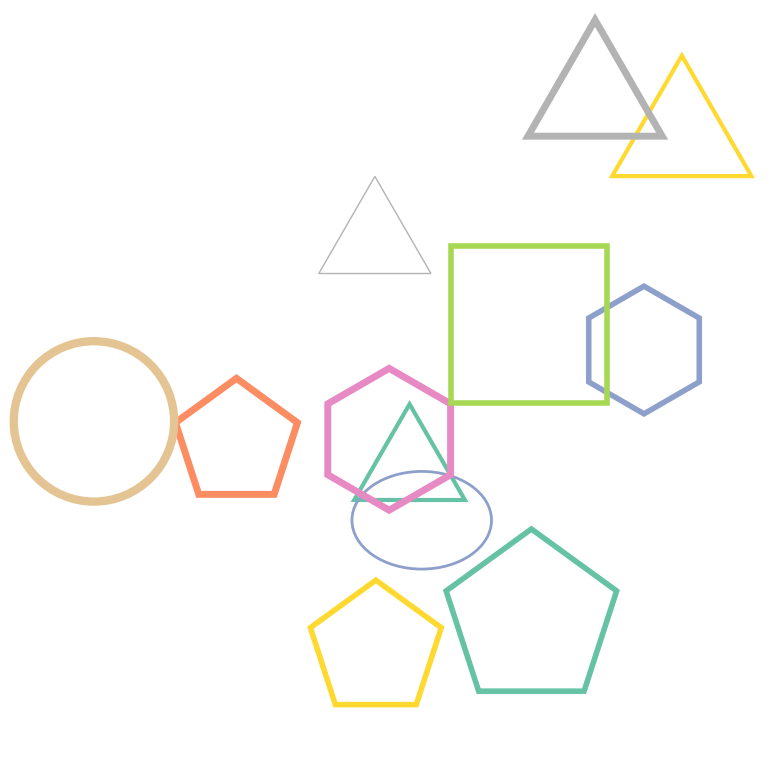[{"shape": "triangle", "thickness": 1.5, "radius": 0.41, "center": [0.532, 0.392]}, {"shape": "pentagon", "thickness": 2, "radius": 0.58, "center": [0.69, 0.197]}, {"shape": "pentagon", "thickness": 2.5, "radius": 0.42, "center": [0.307, 0.425]}, {"shape": "oval", "thickness": 1, "radius": 0.45, "center": [0.548, 0.324]}, {"shape": "hexagon", "thickness": 2, "radius": 0.41, "center": [0.836, 0.545]}, {"shape": "hexagon", "thickness": 2.5, "radius": 0.46, "center": [0.505, 0.429]}, {"shape": "square", "thickness": 2, "radius": 0.51, "center": [0.687, 0.579]}, {"shape": "triangle", "thickness": 1.5, "radius": 0.52, "center": [0.885, 0.823]}, {"shape": "pentagon", "thickness": 2, "radius": 0.45, "center": [0.488, 0.157]}, {"shape": "circle", "thickness": 3, "radius": 0.52, "center": [0.122, 0.453]}, {"shape": "triangle", "thickness": 0.5, "radius": 0.42, "center": [0.487, 0.687]}, {"shape": "triangle", "thickness": 2.5, "radius": 0.5, "center": [0.773, 0.873]}]